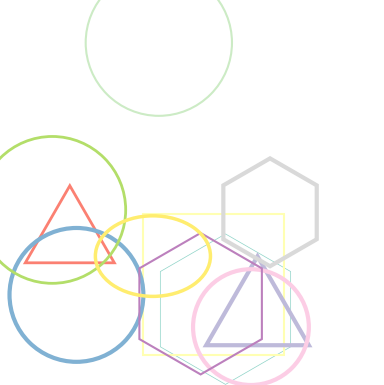[{"shape": "hexagon", "thickness": 0.5, "radius": 0.98, "center": [0.586, 0.197]}, {"shape": "square", "thickness": 1.5, "radius": 0.92, "center": [0.554, 0.261]}, {"shape": "triangle", "thickness": 3, "radius": 0.77, "center": [0.669, 0.18]}, {"shape": "triangle", "thickness": 2, "radius": 0.67, "center": [0.181, 0.384]}, {"shape": "circle", "thickness": 3, "radius": 0.87, "center": [0.199, 0.234]}, {"shape": "circle", "thickness": 2, "radius": 0.95, "center": [0.136, 0.455]}, {"shape": "circle", "thickness": 3, "radius": 0.75, "center": [0.652, 0.15]}, {"shape": "hexagon", "thickness": 3, "radius": 0.7, "center": [0.701, 0.449]}, {"shape": "hexagon", "thickness": 1.5, "radius": 0.92, "center": [0.521, 0.211]}, {"shape": "circle", "thickness": 1.5, "radius": 0.95, "center": [0.413, 0.889]}, {"shape": "oval", "thickness": 2.5, "radius": 0.75, "center": [0.397, 0.335]}]